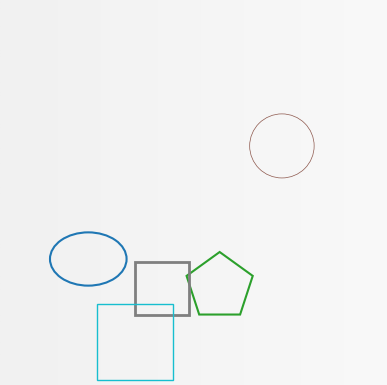[{"shape": "oval", "thickness": 1.5, "radius": 0.49, "center": [0.228, 0.327]}, {"shape": "pentagon", "thickness": 1.5, "radius": 0.45, "center": [0.567, 0.256]}, {"shape": "circle", "thickness": 0.5, "radius": 0.42, "center": [0.727, 0.621]}, {"shape": "square", "thickness": 2, "radius": 0.35, "center": [0.418, 0.251]}, {"shape": "square", "thickness": 1, "radius": 0.49, "center": [0.348, 0.111]}]